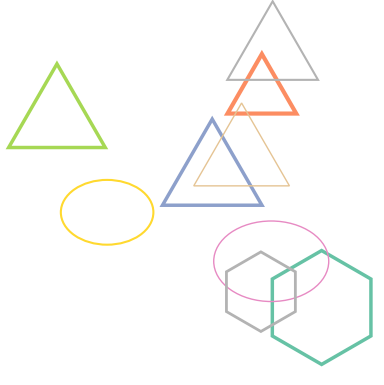[{"shape": "hexagon", "thickness": 2.5, "radius": 0.74, "center": [0.835, 0.201]}, {"shape": "triangle", "thickness": 3, "radius": 0.52, "center": [0.68, 0.757]}, {"shape": "triangle", "thickness": 2.5, "radius": 0.75, "center": [0.551, 0.541]}, {"shape": "oval", "thickness": 1, "radius": 0.75, "center": [0.704, 0.321]}, {"shape": "triangle", "thickness": 2.5, "radius": 0.72, "center": [0.148, 0.689]}, {"shape": "oval", "thickness": 1.5, "radius": 0.6, "center": [0.278, 0.449]}, {"shape": "triangle", "thickness": 1, "radius": 0.72, "center": [0.628, 0.589]}, {"shape": "triangle", "thickness": 1.5, "radius": 0.68, "center": [0.708, 0.861]}, {"shape": "hexagon", "thickness": 2, "radius": 0.52, "center": [0.678, 0.242]}]